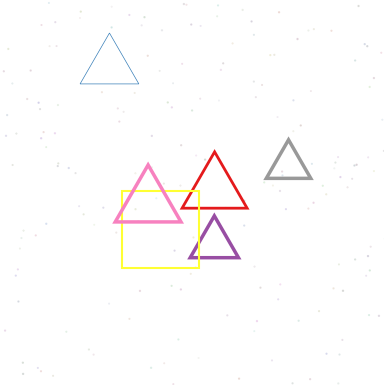[{"shape": "triangle", "thickness": 2, "radius": 0.49, "center": [0.557, 0.508]}, {"shape": "triangle", "thickness": 0.5, "radius": 0.44, "center": [0.284, 0.826]}, {"shape": "triangle", "thickness": 2.5, "radius": 0.36, "center": [0.557, 0.367]}, {"shape": "square", "thickness": 1.5, "radius": 0.5, "center": [0.416, 0.403]}, {"shape": "triangle", "thickness": 2.5, "radius": 0.49, "center": [0.385, 0.473]}, {"shape": "triangle", "thickness": 2.5, "radius": 0.33, "center": [0.749, 0.57]}]